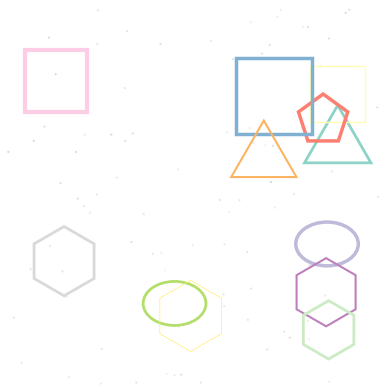[{"shape": "triangle", "thickness": 2, "radius": 0.5, "center": [0.877, 0.627]}, {"shape": "square", "thickness": 1, "radius": 0.36, "center": [0.876, 0.756]}, {"shape": "oval", "thickness": 2.5, "radius": 0.41, "center": [0.849, 0.366]}, {"shape": "pentagon", "thickness": 2.5, "radius": 0.34, "center": [0.839, 0.688]}, {"shape": "square", "thickness": 2.5, "radius": 0.49, "center": [0.711, 0.75]}, {"shape": "triangle", "thickness": 1.5, "radius": 0.49, "center": [0.685, 0.589]}, {"shape": "oval", "thickness": 2, "radius": 0.41, "center": [0.453, 0.212]}, {"shape": "square", "thickness": 3, "radius": 0.41, "center": [0.146, 0.79]}, {"shape": "hexagon", "thickness": 2, "radius": 0.45, "center": [0.166, 0.322]}, {"shape": "hexagon", "thickness": 1.5, "radius": 0.44, "center": [0.847, 0.241]}, {"shape": "hexagon", "thickness": 2, "radius": 0.38, "center": [0.854, 0.143]}, {"shape": "hexagon", "thickness": 0.5, "radius": 0.46, "center": [0.495, 0.179]}]